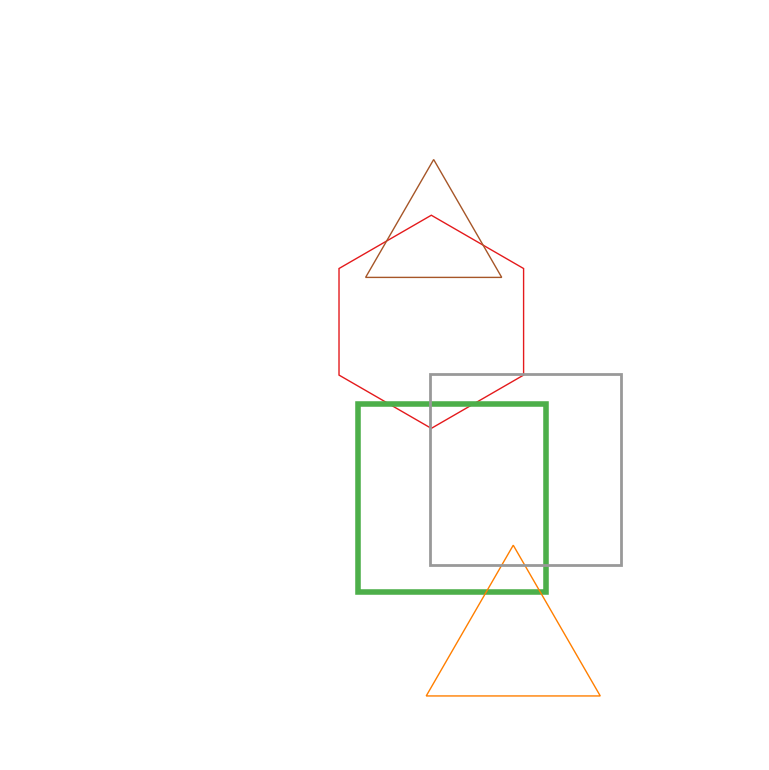[{"shape": "hexagon", "thickness": 0.5, "radius": 0.69, "center": [0.56, 0.582]}, {"shape": "square", "thickness": 2, "radius": 0.61, "center": [0.587, 0.353]}, {"shape": "triangle", "thickness": 0.5, "radius": 0.65, "center": [0.667, 0.161]}, {"shape": "triangle", "thickness": 0.5, "radius": 0.51, "center": [0.563, 0.691]}, {"shape": "square", "thickness": 1, "radius": 0.62, "center": [0.682, 0.39]}]